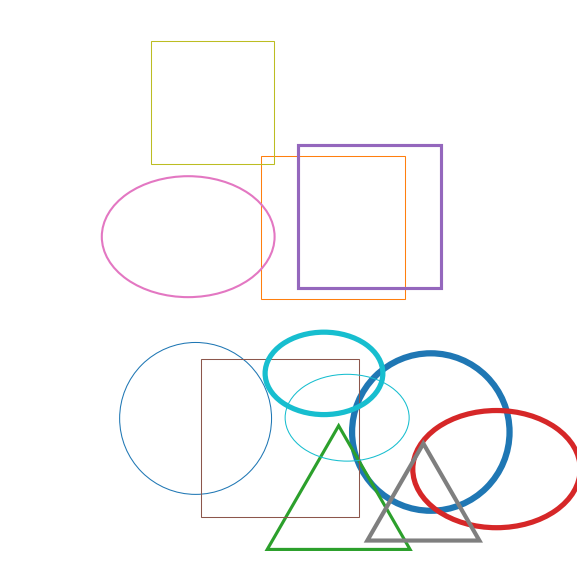[{"shape": "circle", "thickness": 3, "radius": 0.68, "center": [0.746, 0.251]}, {"shape": "circle", "thickness": 0.5, "radius": 0.66, "center": [0.339, 0.275]}, {"shape": "square", "thickness": 0.5, "radius": 0.62, "center": [0.576, 0.605]}, {"shape": "triangle", "thickness": 1.5, "radius": 0.71, "center": [0.586, 0.119]}, {"shape": "oval", "thickness": 2.5, "radius": 0.72, "center": [0.86, 0.187]}, {"shape": "square", "thickness": 1.5, "radius": 0.62, "center": [0.64, 0.624]}, {"shape": "square", "thickness": 0.5, "radius": 0.68, "center": [0.485, 0.24]}, {"shape": "oval", "thickness": 1, "radius": 0.75, "center": [0.326, 0.589]}, {"shape": "triangle", "thickness": 2, "radius": 0.56, "center": [0.733, 0.119]}, {"shape": "square", "thickness": 0.5, "radius": 0.53, "center": [0.367, 0.822]}, {"shape": "oval", "thickness": 2.5, "radius": 0.51, "center": [0.561, 0.353]}, {"shape": "oval", "thickness": 0.5, "radius": 0.54, "center": [0.601, 0.276]}]